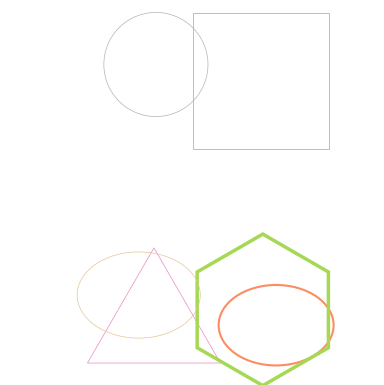[{"shape": "square", "thickness": 0.5, "radius": 0.89, "center": [0.678, 0.789]}, {"shape": "oval", "thickness": 1.5, "radius": 0.75, "center": [0.717, 0.155]}, {"shape": "triangle", "thickness": 0.5, "radius": 1.0, "center": [0.4, 0.157]}, {"shape": "hexagon", "thickness": 2.5, "radius": 0.98, "center": [0.683, 0.195]}, {"shape": "oval", "thickness": 0.5, "radius": 0.8, "center": [0.36, 0.234]}, {"shape": "circle", "thickness": 0.5, "radius": 0.68, "center": [0.405, 0.832]}]